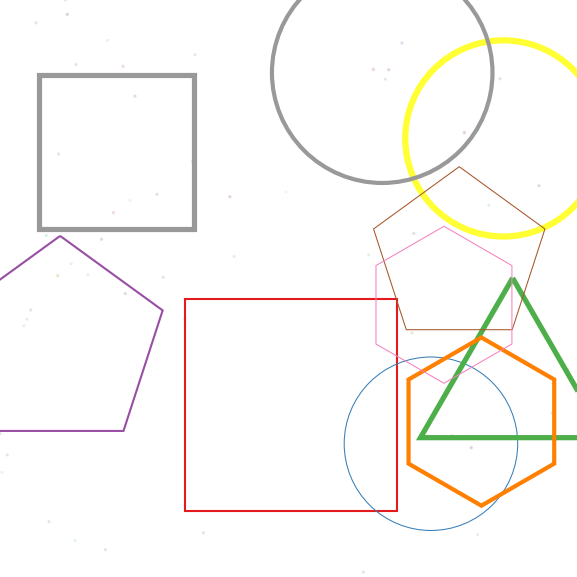[{"shape": "square", "thickness": 1, "radius": 0.91, "center": [0.504, 0.298]}, {"shape": "circle", "thickness": 0.5, "radius": 0.75, "center": [0.746, 0.231]}, {"shape": "triangle", "thickness": 2.5, "radius": 0.92, "center": [0.888, 0.333]}, {"shape": "pentagon", "thickness": 1, "radius": 0.93, "center": [0.104, 0.404]}, {"shape": "hexagon", "thickness": 2, "radius": 0.73, "center": [0.834, 0.269]}, {"shape": "circle", "thickness": 3, "radius": 0.85, "center": [0.872, 0.759]}, {"shape": "pentagon", "thickness": 0.5, "radius": 0.78, "center": [0.795, 0.554]}, {"shape": "hexagon", "thickness": 0.5, "radius": 0.68, "center": [0.769, 0.471]}, {"shape": "circle", "thickness": 2, "radius": 0.95, "center": [0.662, 0.873]}, {"shape": "square", "thickness": 2.5, "radius": 0.67, "center": [0.202, 0.736]}]